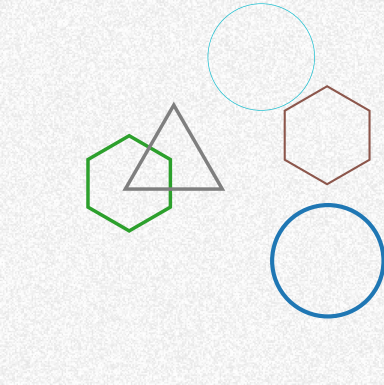[{"shape": "circle", "thickness": 3, "radius": 0.72, "center": [0.851, 0.323]}, {"shape": "hexagon", "thickness": 2.5, "radius": 0.62, "center": [0.336, 0.524]}, {"shape": "hexagon", "thickness": 1.5, "radius": 0.64, "center": [0.85, 0.649]}, {"shape": "triangle", "thickness": 2.5, "radius": 0.73, "center": [0.451, 0.582]}, {"shape": "circle", "thickness": 0.5, "radius": 0.69, "center": [0.679, 0.852]}]